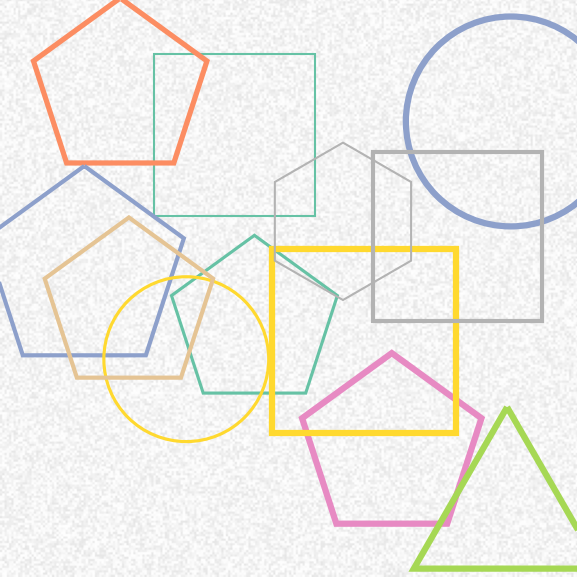[{"shape": "pentagon", "thickness": 1.5, "radius": 0.76, "center": [0.441, 0.441]}, {"shape": "square", "thickness": 1, "radius": 0.7, "center": [0.406, 0.766]}, {"shape": "pentagon", "thickness": 2.5, "radius": 0.79, "center": [0.208, 0.845]}, {"shape": "circle", "thickness": 3, "radius": 0.91, "center": [0.885, 0.789]}, {"shape": "pentagon", "thickness": 2, "radius": 0.91, "center": [0.146, 0.53]}, {"shape": "pentagon", "thickness": 3, "radius": 0.82, "center": [0.678, 0.224]}, {"shape": "triangle", "thickness": 3, "radius": 0.93, "center": [0.878, 0.108]}, {"shape": "square", "thickness": 3, "radius": 0.8, "center": [0.631, 0.408]}, {"shape": "circle", "thickness": 1.5, "radius": 0.71, "center": [0.323, 0.377]}, {"shape": "pentagon", "thickness": 2, "radius": 0.77, "center": [0.223, 0.469]}, {"shape": "hexagon", "thickness": 1, "radius": 0.68, "center": [0.594, 0.616]}, {"shape": "square", "thickness": 2, "radius": 0.73, "center": [0.792, 0.589]}]